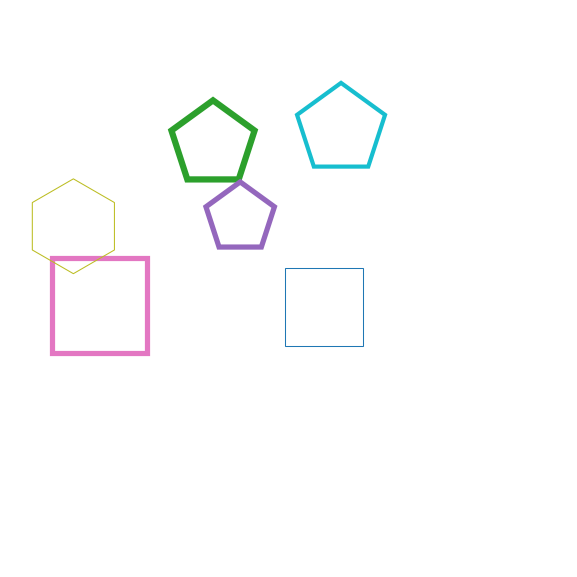[{"shape": "square", "thickness": 0.5, "radius": 0.34, "center": [0.56, 0.467]}, {"shape": "pentagon", "thickness": 3, "radius": 0.38, "center": [0.369, 0.75]}, {"shape": "pentagon", "thickness": 2.5, "radius": 0.31, "center": [0.416, 0.622]}, {"shape": "square", "thickness": 2.5, "radius": 0.41, "center": [0.173, 0.469]}, {"shape": "hexagon", "thickness": 0.5, "radius": 0.41, "center": [0.127, 0.607]}, {"shape": "pentagon", "thickness": 2, "radius": 0.4, "center": [0.591, 0.775]}]